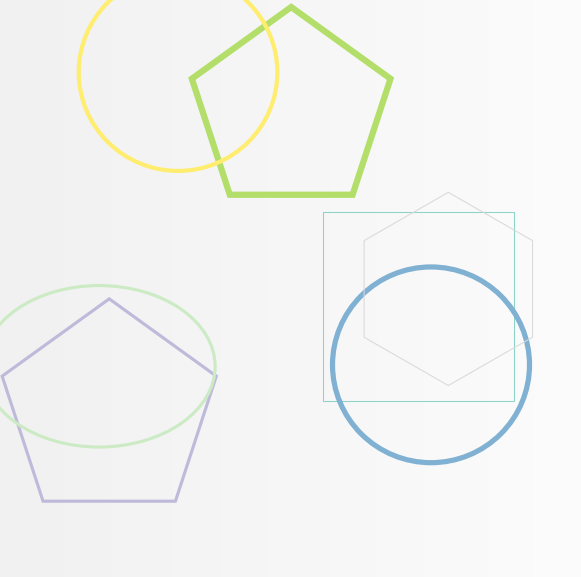[{"shape": "square", "thickness": 0.5, "radius": 0.82, "center": [0.72, 0.469]}, {"shape": "pentagon", "thickness": 1.5, "radius": 0.97, "center": [0.188, 0.288]}, {"shape": "circle", "thickness": 2.5, "radius": 0.85, "center": [0.742, 0.367]}, {"shape": "pentagon", "thickness": 3, "radius": 0.9, "center": [0.501, 0.807]}, {"shape": "hexagon", "thickness": 0.5, "radius": 0.84, "center": [0.771, 0.499]}, {"shape": "oval", "thickness": 1.5, "radius": 1.0, "center": [0.17, 0.365]}, {"shape": "circle", "thickness": 2, "radius": 0.85, "center": [0.306, 0.874]}]